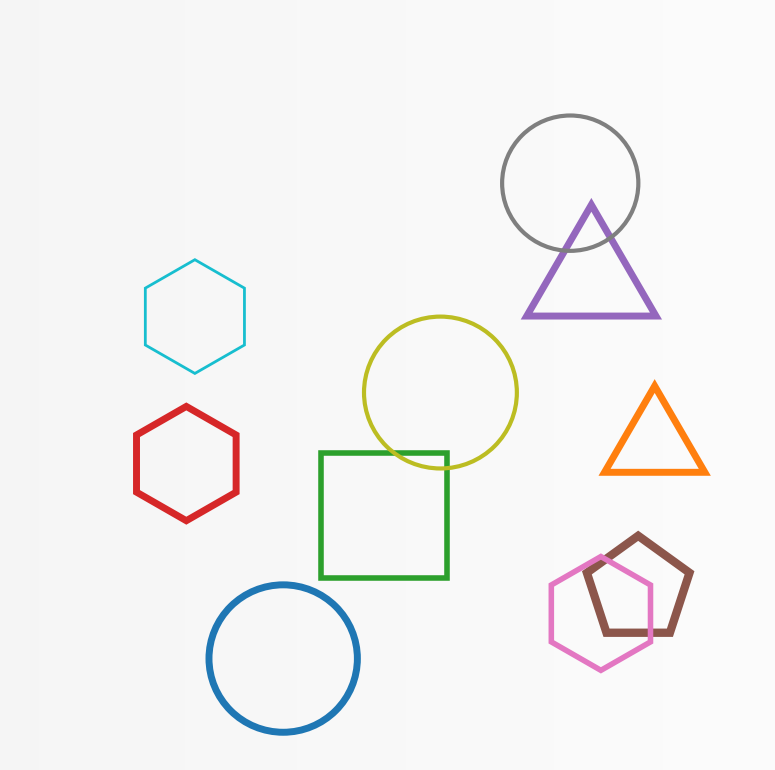[{"shape": "circle", "thickness": 2.5, "radius": 0.48, "center": [0.365, 0.145]}, {"shape": "triangle", "thickness": 2.5, "radius": 0.37, "center": [0.845, 0.424]}, {"shape": "square", "thickness": 2, "radius": 0.4, "center": [0.495, 0.331]}, {"shape": "hexagon", "thickness": 2.5, "radius": 0.37, "center": [0.24, 0.398]}, {"shape": "triangle", "thickness": 2.5, "radius": 0.48, "center": [0.763, 0.638]}, {"shape": "pentagon", "thickness": 3, "radius": 0.35, "center": [0.823, 0.235]}, {"shape": "hexagon", "thickness": 2, "radius": 0.37, "center": [0.775, 0.203]}, {"shape": "circle", "thickness": 1.5, "radius": 0.44, "center": [0.736, 0.762]}, {"shape": "circle", "thickness": 1.5, "radius": 0.49, "center": [0.568, 0.49]}, {"shape": "hexagon", "thickness": 1, "radius": 0.37, "center": [0.251, 0.589]}]